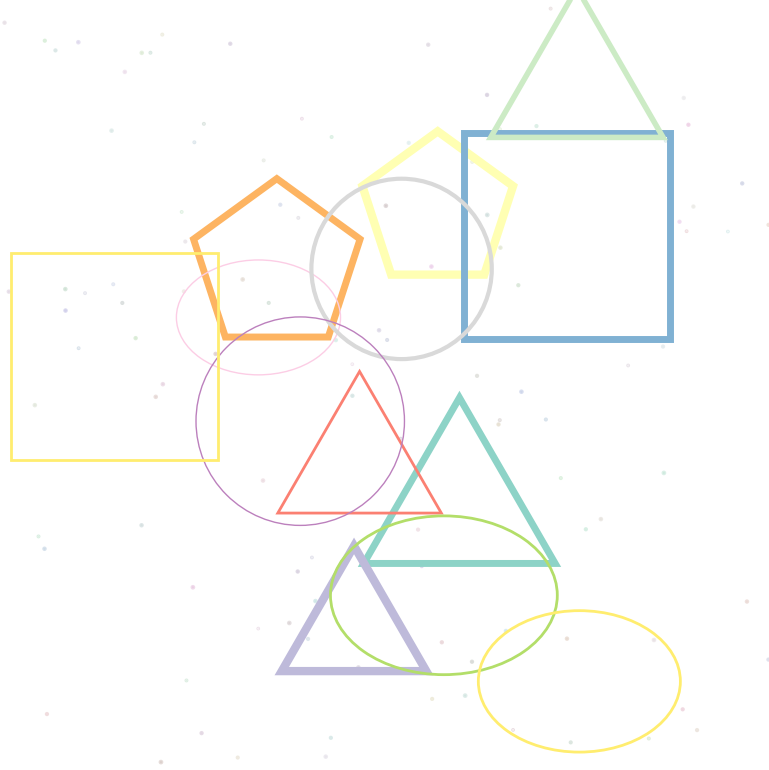[{"shape": "triangle", "thickness": 2.5, "radius": 0.72, "center": [0.597, 0.34]}, {"shape": "pentagon", "thickness": 3, "radius": 0.51, "center": [0.568, 0.727]}, {"shape": "triangle", "thickness": 3, "radius": 0.54, "center": [0.46, 0.183]}, {"shape": "triangle", "thickness": 1, "radius": 0.61, "center": [0.467, 0.395]}, {"shape": "square", "thickness": 2.5, "radius": 0.67, "center": [0.736, 0.694]}, {"shape": "pentagon", "thickness": 2.5, "radius": 0.57, "center": [0.36, 0.654]}, {"shape": "oval", "thickness": 1, "radius": 0.74, "center": [0.576, 0.227]}, {"shape": "oval", "thickness": 0.5, "radius": 0.53, "center": [0.336, 0.588]}, {"shape": "circle", "thickness": 1.5, "radius": 0.59, "center": [0.522, 0.651]}, {"shape": "circle", "thickness": 0.5, "radius": 0.68, "center": [0.39, 0.453]}, {"shape": "triangle", "thickness": 2, "radius": 0.65, "center": [0.749, 0.886]}, {"shape": "oval", "thickness": 1, "radius": 0.66, "center": [0.752, 0.115]}, {"shape": "square", "thickness": 1, "radius": 0.67, "center": [0.148, 0.537]}]